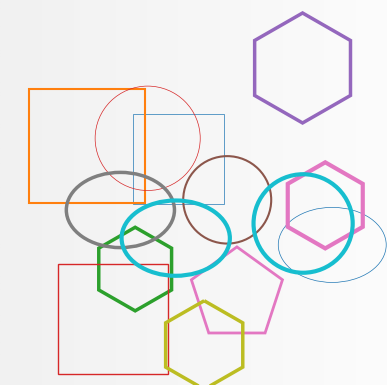[{"shape": "oval", "thickness": 0.5, "radius": 0.7, "center": [0.857, 0.364]}, {"shape": "square", "thickness": 0.5, "radius": 0.58, "center": [0.461, 0.586]}, {"shape": "square", "thickness": 1.5, "radius": 0.75, "center": [0.224, 0.621]}, {"shape": "hexagon", "thickness": 2.5, "radius": 0.54, "center": [0.349, 0.301]}, {"shape": "square", "thickness": 1, "radius": 0.71, "center": [0.292, 0.171]}, {"shape": "circle", "thickness": 0.5, "radius": 0.68, "center": [0.381, 0.641]}, {"shape": "hexagon", "thickness": 2.5, "radius": 0.71, "center": [0.781, 0.823]}, {"shape": "circle", "thickness": 1.5, "radius": 0.57, "center": [0.586, 0.481]}, {"shape": "hexagon", "thickness": 3, "radius": 0.56, "center": [0.839, 0.467]}, {"shape": "pentagon", "thickness": 2, "radius": 0.62, "center": [0.611, 0.235]}, {"shape": "oval", "thickness": 2.5, "radius": 0.7, "center": [0.311, 0.455]}, {"shape": "hexagon", "thickness": 2.5, "radius": 0.57, "center": [0.527, 0.104]}, {"shape": "circle", "thickness": 3, "radius": 0.64, "center": [0.782, 0.42]}, {"shape": "oval", "thickness": 3, "radius": 0.7, "center": [0.453, 0.381]}]